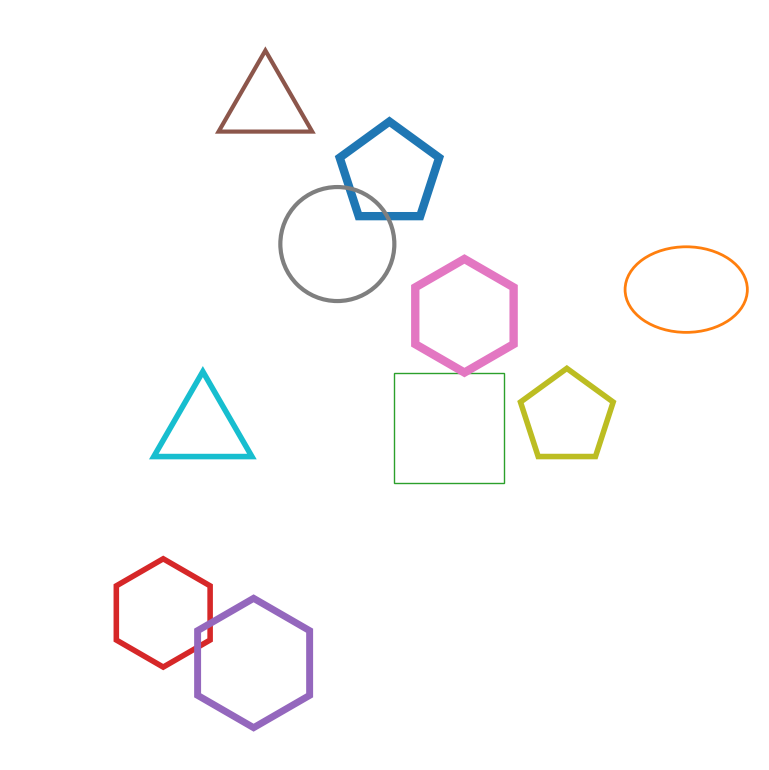[{"shape": "pentagon", "thickness": 3, "radius": 0.34, "center": [0.506, 0.774]}, {"shape": "oval", "thickness": 1, "radius": 0.4, "center": [0.891, 0.624]}, {"shape": "square", "thickness": 0.5, "radius": 0.36, "center": [0.583, 0.445]}, {"shape": "hexagon", "thickness": 2, "radius": 0.35, "center": [0.212, 0.204]}, {"shape": "hexagon", "thickness": 2.5, "radius": 0.42, "center": [0.329, 0.139]}, {"shape": "triangle", "thickness": 1.5, "radius": 0.35, "center": [0.345, 0.864]}, {"shape": "hexagon", "thickness": 3, "radius": 0.37, "center": [0.603, 0.59]}, {"shape": "circle", "thickness": 1.5, "radius": 0.37, "center": [0.438, 0.683]}, {"shape": "pentagon", "thickness": 2, "radius": 0.32, "center": [0.736, 0.458]}, {"shape": "triangle", "thickness": 2, "radius": 0.37, "center": [0.263, 0.444]}]